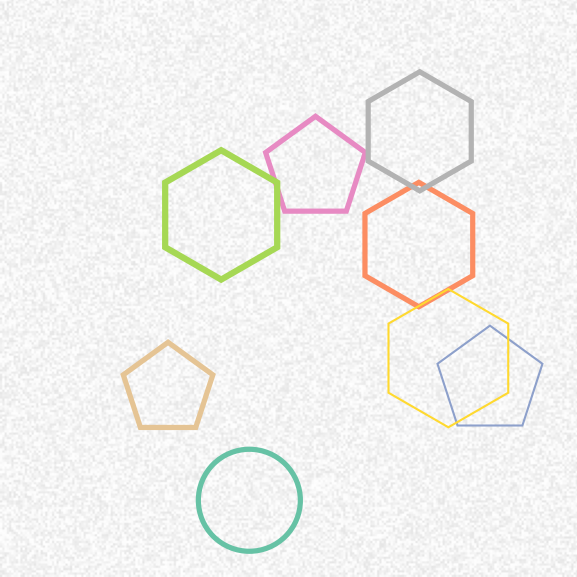[{"shape": "circle", "thickness": 2.5, "radius": 0.44, "center": [0.432, 0.133]}, {"shape": "hexagon", "thickness": 2.5, "radius": 0.54, "center": [0.725, 0.576]}, {"shape": "pentagon", "thickness": 1, "radius": 0.48, "center": [0.848, 0.34]}, {"shape": "pentagon", "thickness": 2.5, "radius": 0.45, "center": [0.546, 0.707]}, {"shape": "hexagon", "thickness": 3, "radius": 0.56, "center": [0.383, 0.627]}, {"shape": "hexagon", "thickness": 1, "radius": 0.6, "center": [0.776, 0.379]}, {"shape": "pentagon", "thickness": 2.5, "radius": 0.41, "center": [0.291, 0.325]}, {"shape": "hexagon", "thickness": 2.5, "radius": 0.52, "center": [0.727, 0.772]}]